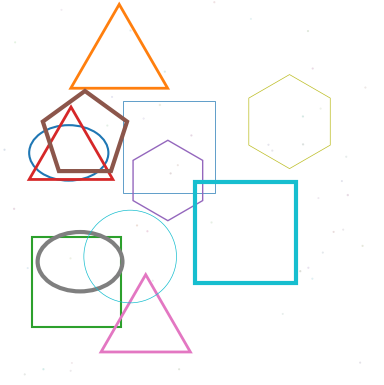[{"shape": "oval", "thickness": 1.5, "radius": 0.51, "center": [0.179, 0.603]}, {"shape": "square", "thickness": 0.5, "radius": 0.6, "center": [0.439, 0.617]}, {"shape": "triangle", "thickness": 2, "radius": 0.73, "center": [0.31, 0.843]}, {"shape": "square", "thickness": 1.5, "radius": 0.58, "center": [0.199, 0.268]}, {"shape": "triangle", "thickness": 2, "radius": 0.63, "center": [0.184, 0.597]}, {"shape": "hexagon", "thickness": 1, "radius": 0.52, "center": [0.436, 0.531]}, {"shape": "pentagon", "thickness": 3, "radius": 0.58, "center": [0.221, 0.649]}, {"shape": "triangle", "thickness": 2, "radius": 0.67, "center": [0.378, 0.153]}, {"shape": "oval", "thickness": 3, "radius": 0.55, "center": [0.208, 0.32]}, {"shape": "hexagon", "thickness": 0.5, "radius": 0.61, "center": [0.752, 0.684]}, {"shape": "square", "thickness": 3, "radius": 0.66, "center": [0.637, 0.396]}, {"shape": "circle", "thickness": 0.5, "radius": 0.6, "center": [0.338, 0.334]}]